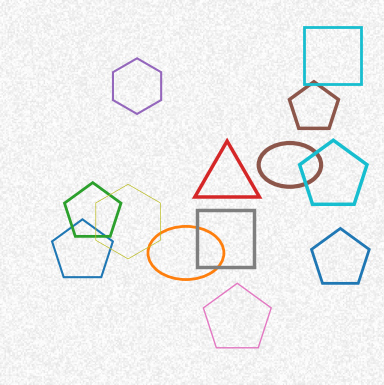[{"shape": "pentagon", "thickness": 2, "radius": 0.39, "center": [0.884, 0.328]}, {"shape": "pentagon", "thickness": 1.5, "radius": 0.42, "center": [0.214, 0.347]}, {"shape": "oval", "thickness": 2, "radius": 0.49, "center": [0.483, 0.343]}, {"shape": "pentagon", "thickness": 2, "radius": 0.39, "center": [0.241, 0.449]}, {"shape": "triangle", "thickness": 2.5, "radius": 0.48, "center": [0.59, 0.537]}, {"shape": "hexagon", "thickness": 1.5, "radius": 0.36, "center": [0.356, 0.776]}, {"shape": "oval", "thickness": 3, "radius": 0.41, "center": [0.753, 0.572]}, {"shape": "pentagon", "thickness": 2.5, "radius": 0.33, "center": [0.815, 0.721]}, {"shape": "pentagon", "thickness": 1, "radius": 0.46, "center": [0.616, 0.172]}, {"shape": "square", "thickness": 2.5, "radius": 0.37, "center": [0.586, 0.38]}, {"shape": "hexagon", "thickness": 0.5, "radius": 0.48, "center": [0.333, 0.424]}, {"shape": "square", "thickness": 2, "radius": 0.37, "center": [0.864, 0.856]}, {"shape": "pentagon", "thickness": 2.5, "radius": 0.46, "center": [0.866, 0.544]}]